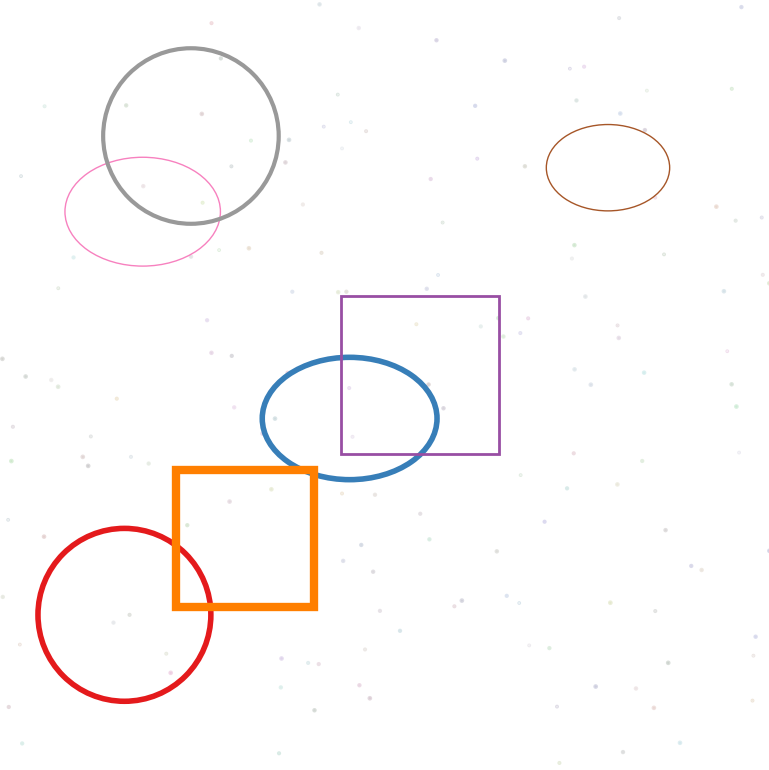[{"shape": "circle", "thickness": 2, "radius": 0.56, "center": [0.162, 0.202]}, {"shape": "oval", "thickness": 2, "radius": 0.57, "center": [0.454, 0.457]}, {"shape": "square", "thickness": 1, "radius": 0.51, "center": [0.545, 0.513]}, {"shape": "square", "thickness": 3, "radius": 0.45, "center": [0.318, 0.3]}, {"shape": "oval", "thickness": 0.5, "radius": 0.4, "center": [0.79, 0.782]}, {"shape": "oval", "thickness": 0.5, "radius": 0.5, "center": [0.185, 0.725]}, {"shape": "circle", "thickness": 1.5, "radius": 0.57, "center": [0.248, 0.823]}]